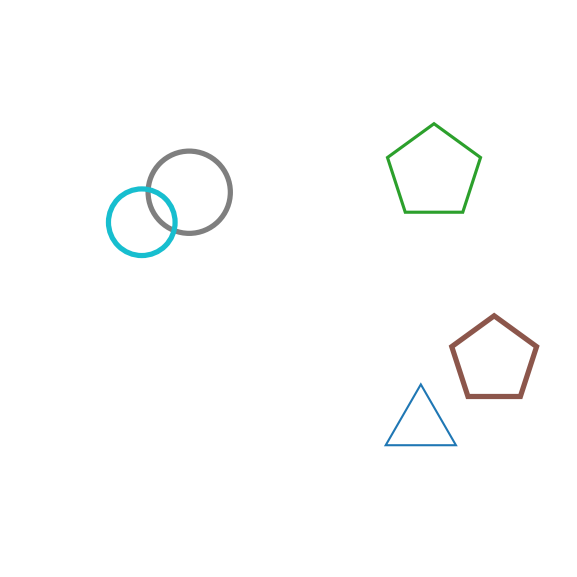[{"shape": "triangle", "thickness": 1, "radius": 0.35, "center": [0.729, 0.263]}, {"shape": "pentagon", "thickness": 1.5, "radius": 0.42, "center": [0.752, 0.7]}, {"shape": "pentagon", "thickness": 2.5, "radius": 0.39, "center": [0.856, 0.375]}, {"shape": "circle", "thickness": 2.5, "radius": 0.36, "center": [0.328, 0.666]}, {"shape": "circle", "thickness": 2.5, "radius": 0.29, "center": [0.245, 0.614]}]